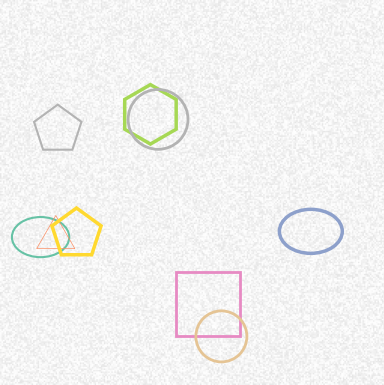[{"shape": "oval", "thickness": 1.5, "radius": 0.37, "center": [0.105, 0.384]}, {"shape": "triangle", "thickness": 0.5, "radius": 0.29, "center": [0.145, 0.383]}, {"shape": "oval", "thickness": 2.5, "radius": 0.41, "center": [0.807, 0.399]}, {"shape": "square", "thickness": 2, "radius": 0.42, "center": [0.54, 0.21]}, {"shape": "hexagon", "thickness": 2.5, "radius": 0.39, "center": [0.391, 0.703]}, {"shape": "pentagon", "thickness": 2.5, "radius": 0.34, "center": [0.199, 0.393]}, {"shape": "circle", "thickness": 2, "radius": 0.33, "center": [0.575, 0.126]}, {"shape": "circle", "thickness": 2, "radius": 0.39, "center": [0.411, 0.69]}, {"shape": "pentagon", "thickness": 1.5, "radius": 0.32, "center": [0.15, 0.664]}]